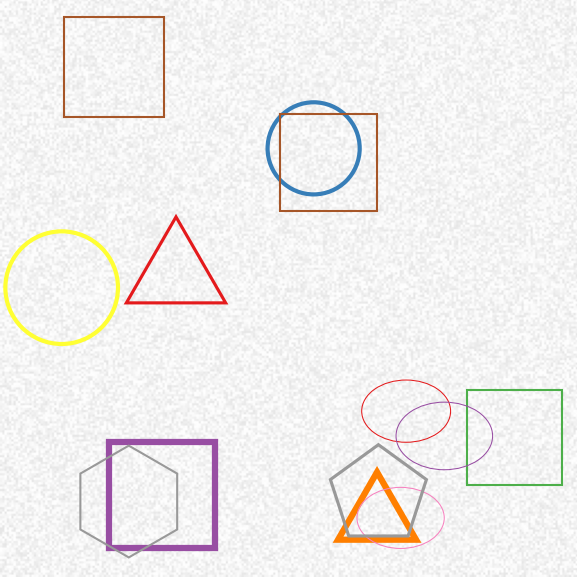[{"shape": "triangle", "thickness": 1.5, "radius": 0.5, "center": [0.305, 0.524]}, {"shape": "oval", "thickness": 0.5, "radius": 0.38, "center": [0.703, 0.287]}, {"shape": "circle", "thickness": 2, "radius": 0.4, "center": [0.543, 0.742]}, {"shape": "square", "thickness": 1, "radius": 0.41, "center": [0.891, 0.241]}, {"shape": "oval", "thickness": 0.5, "radius": 0.42, "center": [0.769, 0.244]}, {"shape": "square", "thickness": 3, "radius": 0.46, "center": [0.28, 0.143]}, {"shape": "triangle", "thickness": 3, "radius": 0.39, "center": [0.653, 0.104]}, {"shape": "circle", "thickness": 2, "radius": 0.49, "center": [0.107, 0.501]}, {"shape": "square", "thickness": 1, "radius": 0.43, "center": [0.198, 0.884]}, {"shape": "square", "thickness": 1, "radius": 0.42, "center": [0.569, 0.717]}, {"shape": "oval", "thickness": 0.5, "radius": 0.38, "center": [0.694, 0.102]}, {"shape": "hexagon", "thickness": 1, "radius": 0.48, "center": [0.223, 0.131]}, {"shape": "pentagon", "thickness": 1.5, "radius": 0.44, "center": [0.655, 0.142]}]